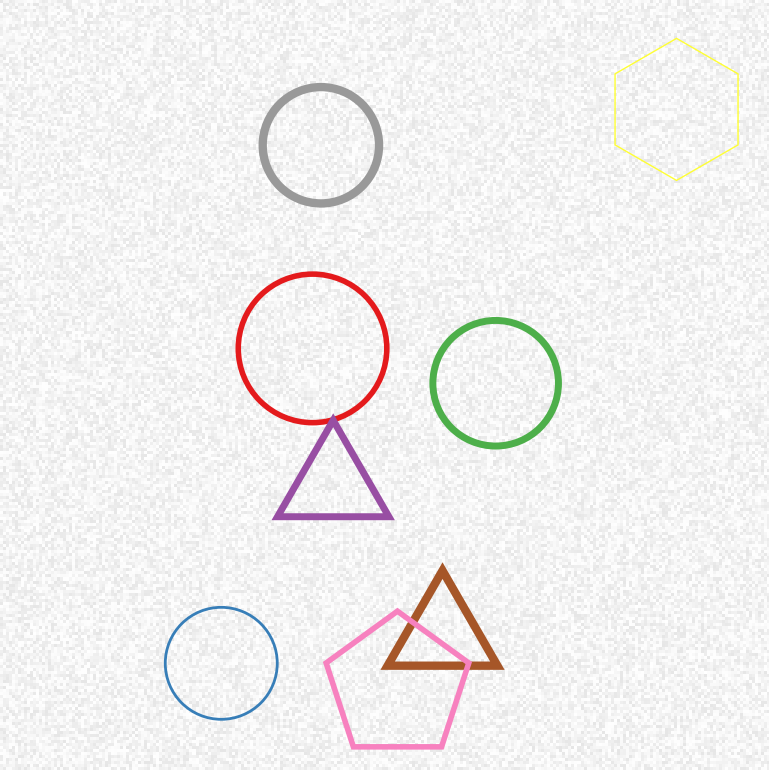[{"shape": "circle", "thickness": 2, "radius": 0.48, "center": [0.406, 0.548]}, {"shape": "circle", "thickness": 1, "radius": 0.36, "center": [0.287, 0.139]}, {"shape": "circle", "thickness": 2.5, "radius": 0.41, "center": [0.644, 0.502]}, {"shape": "triangle", "thickness": 2.5, "radius": 0.42, "center": [0.433, 0.371]}, {"shape": "hexagon", "thickness": 0.5, "radius": 0.46, "center": [0.879, 0.858]}, {"shape": "triangle", "thickness": 3, "radius": 0.41, "center": [0.575, 0.177]}, {"shape": "pentagon", "thickness": 2, "radius": 0.49, "center": [0.516, 0.109]}, {"shape": "circle", "thickness": 3, "radius": 0.38, "center": [0.417, 0.811]}]